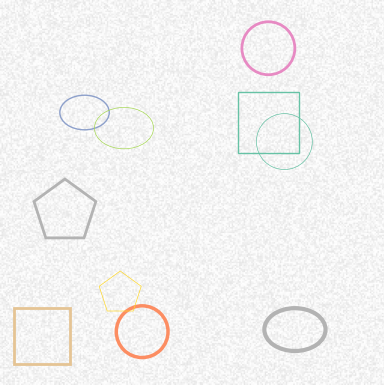[{"shape": "square", "thickness": 1, "radius": 0.4, "center": [0.697, 0.681]}, {"shape": "circle", "thickness": 0.5, "radius": 0.36, "center": [0.739, 0.632]}, {"shape": "circle", "thickness": 2.5, "radius": 0.34, "center": [0.369, 0.138]}, {"shape": "oval", "thickness": 1, "radius": 0.32, "center": [0.22, 0.708]}, {"shape": "circle", "thickness": 2, "radius": 0.34, "center": [0.697, 0.875]}, {"shape": "oval", "thickness": 0.5, "radius": 0.38, "center": [0.322, 0.667]}, {"shape": "pentagon", "thickness": 0.5, "radius": 0.29, "center": [0.312, 0.239]}, {"shape": "square", "thickness": 2, "radius": 0.36, "center": [0.109, 0.127]}, {"shape": "oval", "thickness": 3, "radius": 0.4, "center": [0.766, 0.144]}, {"shape": "pentagon", "thickness": 2, "radius": 0.42, "center": [0.169, 0.451]}]